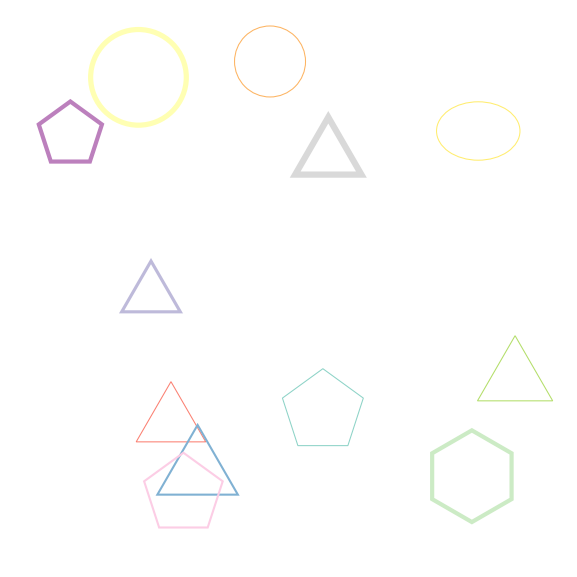[{"shape": "pentagon", "thickness": 0.5, "radius": 0.37, "center": [0.559, 0.287]}, {"shape": "circle", "thickness": 2.5, "radius": 0.41, "center": [0.24, 0.865]}, {"shape": "triangle", "thickness": 1.5, "radius": 0.29, "center": [0.261, 0.488]}, {"shape": "triangle", "thickness": 0.5, "radius": 0.35, "center": [0.296, 0.269]}, {"shape": "triangle", "thickness": 1, "radius": 0.4, "center": [0.342, 0.183]}, {"shape": "circle", "thickness": 0.5, "radius": 0.31, "center": [0.468, 0.893]}, {"shape": "triangle", "thickness": 0.5, "radius": 0.38, "center": [0.892, 0.343]}, {"shape": "pentagon", "thickness": 1, "radius": 0.36, "center": [0.318, 0.144]}, {"shape": "triangle", "thickness": 3, "radius": 0.33, "center": [0.568, 0.73]}, {"shape": "pentagon", "thickness": 2, "radius": 0.29, "center": [0.122, 0.766]}, {"shape": "hexagon", "thickness": 2, "radius": 0.4, "center": [0.817, 0.175]}, {"shape": "oval", "thickness": 0.5, "radius": 0.36, "center": [0.828, 0.772]}]